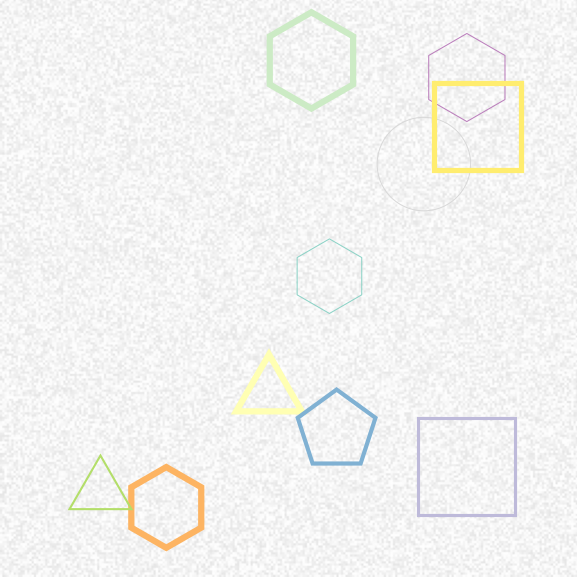[{"shape": "hexagon", "thickness": 0.5, "radius": 0.32, "center": [0.57, 0.521]}, {"shape": "triangle", "thickness": 3, "radius": 0.33, "center": [0.466, 0.32]}, {"shape": "square", "thickness": 1.5, "radius": 0.42, "center": [0.808, 0.191]}, {"shape": "pentagon", "thickness": 2, "radius": 0.35, "center": [0.583, 0.254]}, {"shape": "hexagon", "thickness": 3, "radius": 0.35, "center": [0.288, 0.12]}, {"shape": "triangle", "thickness": 1, "radius": 0.31, "center": [0.174, 0.148]}, {"shape": "circle", "thickness": 0.5, "radius": 0.4, "center": [0.734, 0.715]}, {"shape": "hexagon", "thickness": 0.5, "radius": 0.38, "center": [0.808, 0.865]}, {"shape": "hexagon", "thickness": 3, "radius": 0.42, "center": [0.539, 0.895]}, {"shape": "square", "thickness": 2.5, "radius": 0.38, "center": [0.826, 0.779]}]